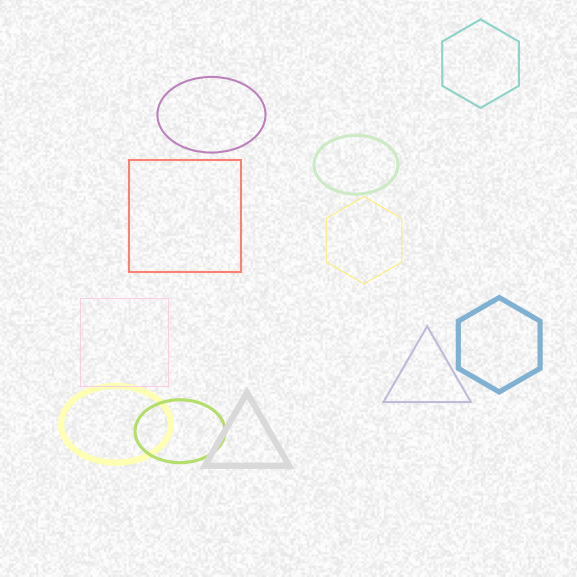[{"shape": "hexagon", "thickness": 1, "radius": 0.38, "center": [0.832, 0.889]}, {"shape": "oval", "thickness": 3, "radius": 0.47, "center": [0.201, 0.264]}, {"shape": "triangle", "thickness": 1, "radius": 0.44, "center": [0.74, 0.347]}, {"shape": "square", "thickness": 1, "radius": 0.48, "center": [0.321, 0.625]}, {"shape": "hexagon", "thickness": 2.5, "radius": 0.41, "center": [0.864, 0.402]}, {"shape": "oval", "thickness": 1.5, "radius": 0.39, "center": [0.312, 0.252]}, {"shape": "square", "thickness": 0.5, "radius": 0.38, "center": [0.214, 0.406]}, {"shape": "triangle", "thickness": 3, "radius": 0.42, "center": [0.428, 0.235]}, {"shape": "oval", "thickness": 1, "radius": 0.47, "center": [0.366, 0.8]}, {"shape": "oval", "thickness": 1.5, "radius": 0.36, "center": [0.616, 0.714]}, {"shape": "hexagon", "thickness": 0.5, "radius": 0.38, "center": [0.63, 0.583]}]